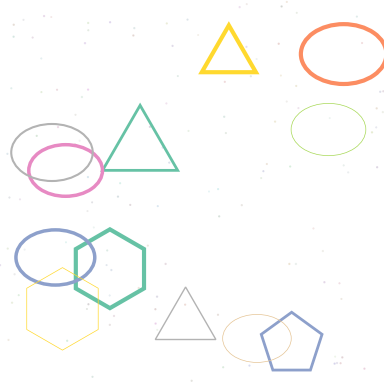[{"shape": "triangle", "thickness": 2, "radius": 0.56, "center": [0.364, 0.614]}, {"shape": "hexagon", "thickness": 3, "radius": 0.51, "center": [0.286, 0.302]}, {"shape": "oval", "thickness": 3, "radius": 0.56, "center": [0.893, 0.86]}, {"shape": "oval", "thickness": 2.5, "radius": 0.51, "center": [0.144, 0.331]}, {"shape": "pentagon", "thickness": 2, "radius": 0.41, "center": [0.758, 0.106]}, {"shape": "oval", "thickness": 2.5, "radius": 0.48, "center": [0.17, 0.557]}, {"shape": "oval", "thickness": 0.5, "radius": 0.49, "center": [0.853, 0.664]}, {"shape": "hexagon", "thickness": 0.5, "radius": 0.54, "center": [0.162, 0.198]}, {"shape": "triangle", "thickness": 3, "radius": 0.41, "center": [0.594, 0.853]}, {"shape": "oval", "thickness": 0.5, "radius": 0.45, "center": [0.667, 0.121]}, {"shape": "oval", "thickness": 1.5, "radius": 0.53, "center": [0.135, 0.604]}, {"shape": "triangle", "thickness": 1, "radius": 0.45, "center": [0.482, 0.164]}]